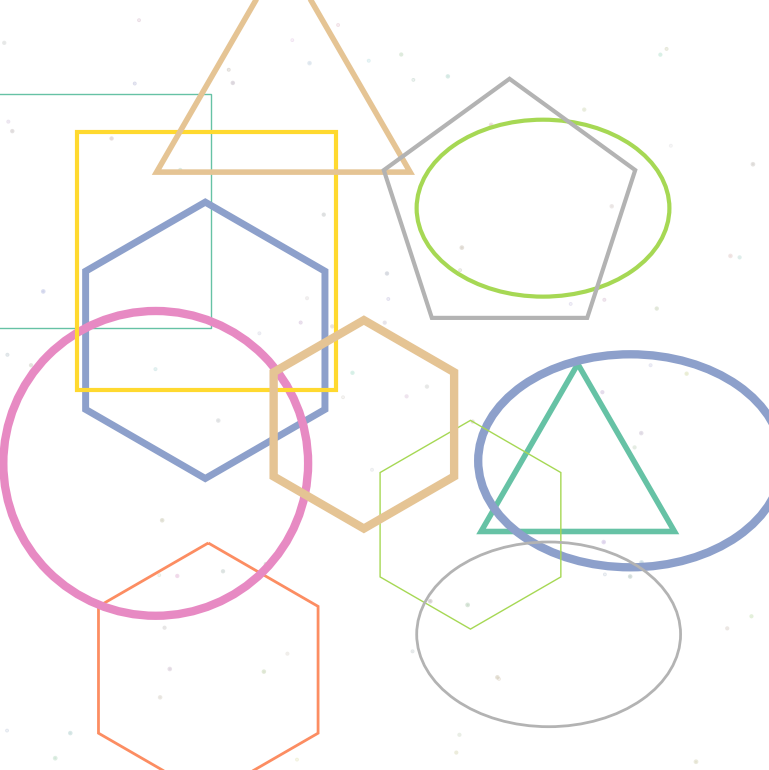[{"shape": "square", "thickness": 0.5, "radius": 0.76, "center": [0.121, 0.726]}, {"shape": "triangle", "thickness": 2, "radius": 0.73, "center": [0.75, 0.382]}, {"shape": "hexagon", "thickness": 1, "radius": 0.82, "center": [0.27, 0.13]}, {"shape": "oval", "thickness": 3, "radius": 0.99, "center": [0.819, 0.402]}, {"shape": "hexagon", "thickness": 2.5, "radius": 0.9, "center": [0.267, 0.558]}, {"shape": "circle", "thickness": 3, "radius": 0.99, "center": [0.202, 0.398]}, {"shape": "oval", "thickness": 1.5, "radius": 0.82, "center": [0.705, 0.73]}, {"shape": "hexagon", "thickness": 0.5, "radius": 0.68, "center": [0.611, 0.319]}, {"shape": "square", "thickness": 1.5, "radius": 0.84, "center": [0.268, 0.661]}, {"shape": "triangle", "thickness": 2, "radius": 0.95, "center": [0.368, 0.872]}, {"shape": "hexagon", "thickness": 3, "radius": 0.68, "center": [0.473, 0.449]}, {"shape": "pentagon", "thickness": 1.5, "radius": 0.86, "center": [0.662, 0.726]}, {"shape": "oval", "thickness": 1, "radius": 0.86, "center": [0.713, 0.176]}]